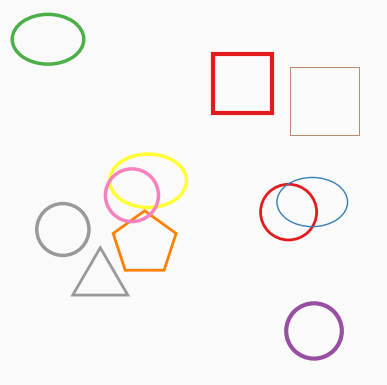[{"shape": "circle", "thickness": 2, "radius": 0.36, "center": [0.745, 0.449]}, {"shape": "square", "thickness": 3, "radius": 0.38, "center": [0.626, 0.783]}, {"shape": "oval", "thickness": 1, "radius": 0.46, "center": [0.806, 0.475]}, {"shape": "oval", "thickness": 2.5, "radius": 0.46, "center": [0.124, 0.898]}, {"shape": "circle", "thickness": 3, "radius": 0.36, "center": [0.81, 0.14]}, {"shape": "pentagon", "thickness": 2, "radius": 0.43, "center": [0.373, 0.367]}, {"shape": "oval", "thickness": 2.5, "radius": 0.5, "center": [0.382, 0.531]}, {"shape": "square", "thickness": 0.5, "radius": 0.44, "center": [0.838, 0.738]}, {"shape": "circle", "thickness": 2.5, "radius": 0.34, "center": [0.341, 0.493]}, {"shape": "circle", "thickness": 2.5, "radius": 0.34, "center": [0.162, 0.404]}, {"shape": "triangle", "thickness": 2, "radius": 0.41, "center": [0.259, 0.275]}]